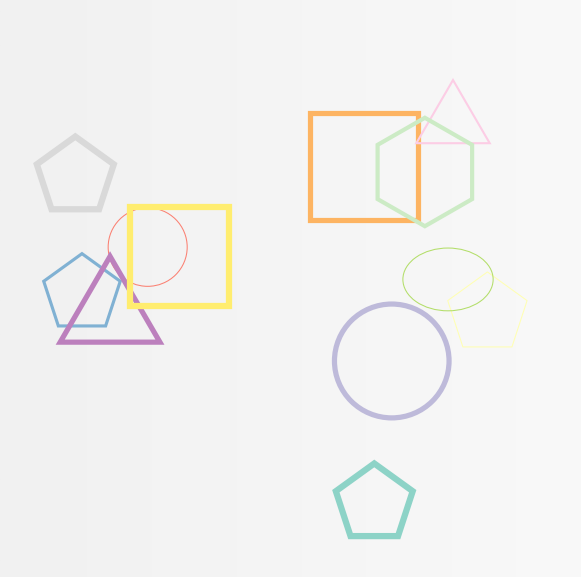[{"shape": "pentagon", "thickness": 3, "radius": 0.35, "center": [0.644, 0.127]}, {"shape": "pentagon", "thickness": 0.5, "radius": 0.36, "center": [0.839, 0.456]}, {"shape": "circle", "thickness": 2.5, "radius": 0.49, "center": [0.674, 0.374]}, {"shape": "circle", "thickness": 0.5, "radius": 0.34, "center": [0.254, 0.571]}, {"shape": "pentagon", "thickness": 1.5, "radius": 0.35, "center": [0.141, 0.491]}, {"shape": "square", "thickness": 2.5, "radius": 0.46, "center": [0.626, 0.71]}, {"shape": "oval", "thickness": 0.5, "radius": 0.39, "center": [0.771, 0.515]}, {"shape": "triangle", "thickness": 1, "radius": 0.36, "center": [0.779, 0.788]}, {"shape": "pentagon", "thickness": 3, "radius": 0.35, "center": [0.13, 0.693]}, {"shape": "triangle", "thickness": 2.5, "radius": 0.5, "center": [0.189, 0.456]}, {"shape": "hexagon", "thickness": 2, "radius": 0.47, "center": [0.731, 0.701]}, {"shape": "square", "thickness": 3, "radius": 0.43, "center": [0.309, 0.555]}]